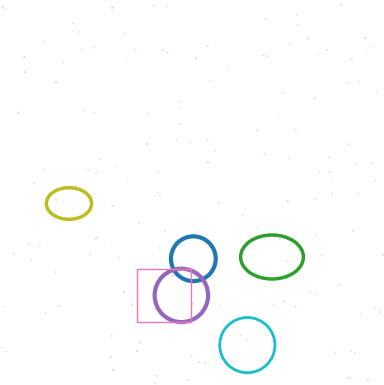[{"shape": "circle", "thickness": 3, "radius": 0.29, "center": [0.502, 0.328]}, {"shape": "oval", "thickness": 2.5, "radius": 0.41, "center": [0.706, 0.332]}, {"shape": "circle", "thickness": 3, "radius": 0.35, "center": [0.471, 0.233]}, {"shape": "square", "thickness": 1, "radius": 0.35, "center": [0.426, 0.232]}, {"shape": "oval", "thickness": 2.5, "radius": 0.29, "center": [0.179, 0.471]}, {"shape": "circle", "thickness": 2, "radius": 0.36, "center": [0.642, 0.104]}]